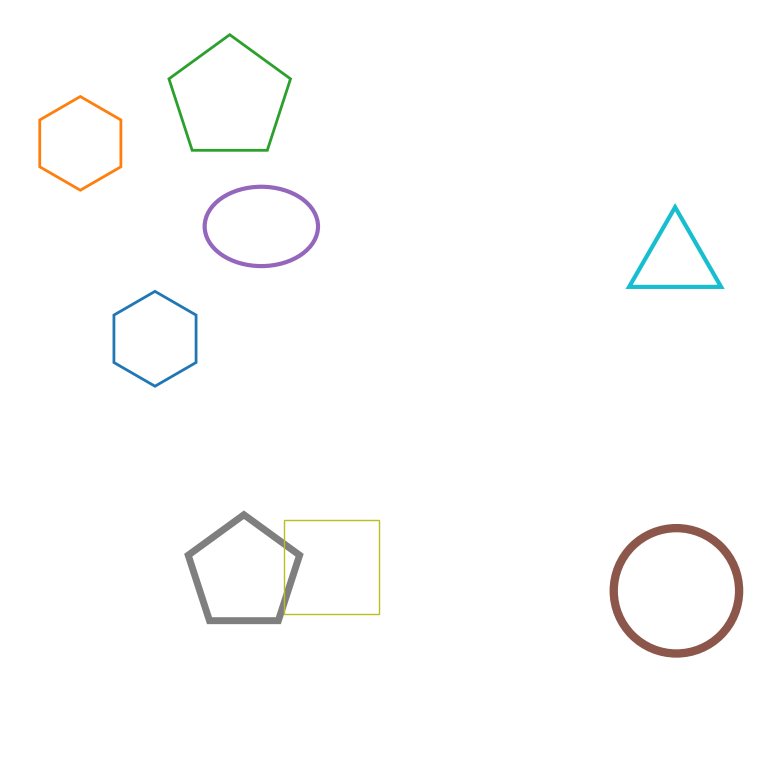[{"shape": "hexagon", "thickness": 1, "radius": 0.31, "center": [0.201, 0.56]}, {"shape": "hexagon", "thickness": 1, "radius": 0.3, "center": [0.104, 0.814]}, {"shape": "pentagon", "thickness": 1, "radius": 0.42, "center": [0.298, 0.872]}, {"shape": "oval", "thickness": 1.5, "radius": 0.37, "center": [0.339, 0.706]}, {"shape": "circle", "thickness": 3, "radius": 0.41, "center": [0.878, 0.233]}, {"shape": "pentagon", "thickness": 2.5, "radius": 0.38, "center": [0.317, 0.255]}, {"shape": "square", "thickness": 0.5, "radius": 0.31, "center": [0.43, 0.264]}, {"shape": "triangle", "thickness": 1.5, "radius": 0.34, "center": [0.877, 0.662]}]